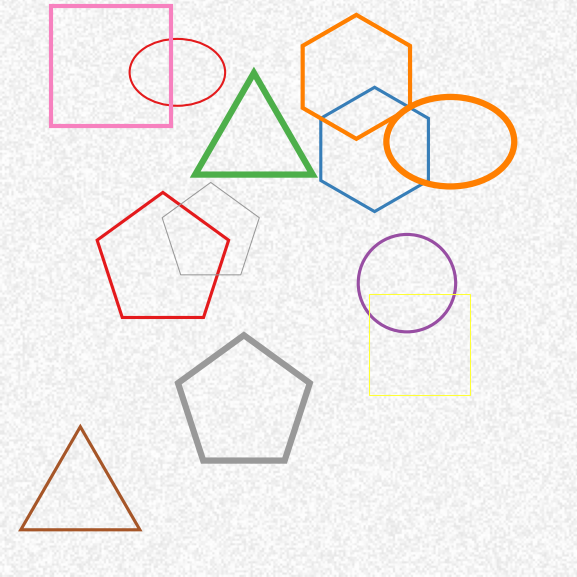[{"shape": "oval", "thickness": 1, "radius": 0.41, "center": [0.307, 0.874]}, {"shape": "pentagon", "thickness": 1.5, "radius": 0.6, "center": [0.282, 0.546]}, {"shape": "hexagon", "thickness": 1.5, "radius": 0.54, "center": [0.649, 0.74]}, {"shape": "triangle", "thickness": 3, "radius": 0.59, "center": [0.44, 0.756]}, {"shape": "circle", "thickness": 1.5, "radius": 0.42, "center": [0.705, 0.509]}, {"shape": "hexagon", "thickness": 2, "radius": 0.54, "center": [0.617, 0.866]}, {"shape": "oval", "thickness": 3, "radius": 0.55, "center": [0.78, 0.754]}, {"shape": "square", "thickness": 0.5, "radius": 0.44, "center": [0.726, 0.402]}, {"shape": "triangle", "thickness": 1.5, "radius": 0.6, "center": [0.139, 0.141]}, {"shape": "square", "thickness": 2, "radius": 0.52, "center": [0.192, 0.885]}, {"shape": "pentagon", "thickness": 3, "radius": 0.6, "center": [0.422, 0.299]}, {"shape": "pentagon", "thickness": 0.5, "radius": 0.44, "center": [0.365, 0.595]}]